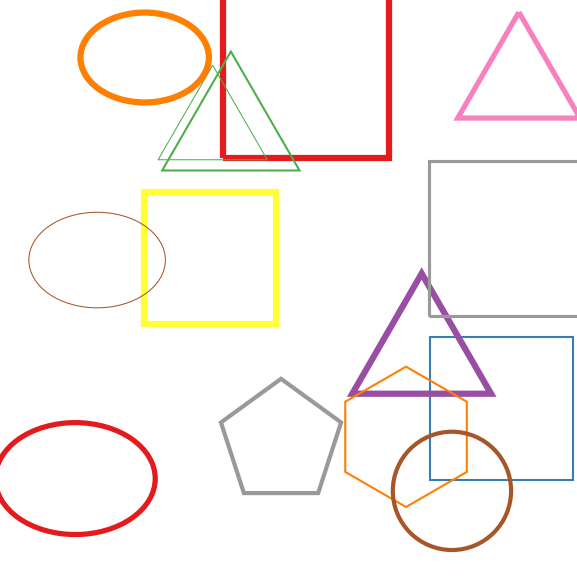[{"shape": "oval", "thickness": 2.5, "radius": 0.69, "center": [0.13, 0.17]}, {"shape": "square", "thickness": 3, "radius": 0.72, "center": [0.53, 0.869]}, {"shape": "square", "thickness": 1, "radius": 0.62, "center": [0.868, 0.292]}, {"shape": "triangle", "thickness": 0.5, "radius": 0.55, "center": [0.368, 0.777]}, {"shape": "triangle", "thickness": 1, "radius": 0.69, "center": [0.4, 0.773]}, {"shape": "triangle", "thickness": 3, "radius": 0.69, "center": [0.73, 0.387]}, {"shape": "oval", "thickness": 3, "radius": 0.56, "center": [0.251, 0.9]}, {"shape": "hexagon", "thickness": 1, "radius": 0.61, "center": [0.703, 0.243]}, {"shape": "square", "thickness": 3, "radius": 0.57, "center": [0.363, 0.553]}, {"shape": "oval", "thickness": 0.5, "radius": 0.59, "center": [0.168, 0.549]}, {"shape": "circle", "thickness": 2, "radius": 0.51, "center": [0.783, 0.149]}, {"shape": "triangle", "thickness": 2.5, "radius": 0.61, "center": [0.899, 0.856]}, {"shape": "square", "thickness": 1.5, "radius": 0.67, "center": [0.877, 0.587]}, {"shape": "pentagon", "thickness": 2, "radius": 0.55, "center": [0.487, 0.234]}]